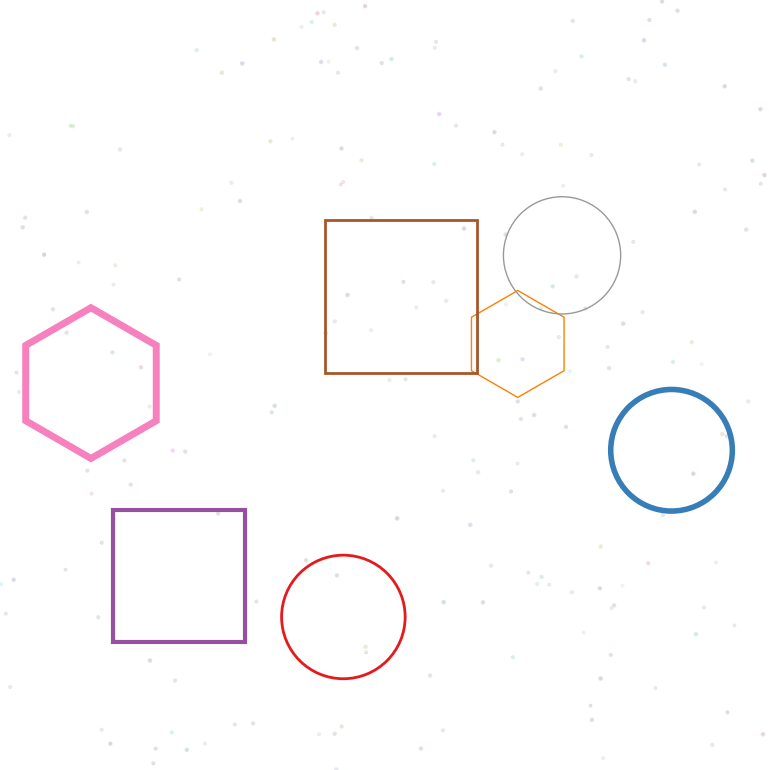[{"shape": "circle", "thickness": 1, "radius": 0.4, "center": [0.446, 0.199]}, {"shape": "circle", "thickness": 2, "radius": 0.39, "center": [0.872, 0.415]}, {"shape": "square", "thickness": 1.5, "radius": 0.43, "center": [0.233, 0.252]}, {"shape": "hexagon", "thickness": 0.5, "radius": 0.35, "center": [0.672, 0.553]}, {"shape": "square", "thickness": 1, "radius": 0.5, "center": [0.521, 0.615]}, {"shape": "hexagon", "thickness": 2.5, "radius": 0.49, "center": [0.118, 0.502]}, {"shape": "circle", "thickness": 0.5, "radius": 0.38, "center": [0.73, 0.668]}]